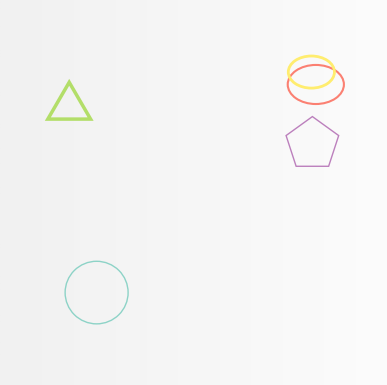[{"shape": "circle", "thickness": 1, "radius": 0.41, "center": [0.249, 0.24]}, {"shape": "oval", "thickness": 1.5, "radius": 0.36, "center": [0.815, 0.781]}, {"shape": "triangle", "thickness": 2.5, "radius": 0.32, "center": [0.179, 0.723]}, {"shape": "pentagon", "thickness": 1, "radius": 0.36, "center": [0.806, 0.626]}, {"shape": "oval", "thickness": 2, "radius": 0.3, "center": [0.804, 0.813]}]